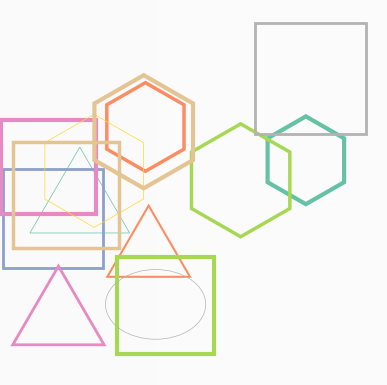[{"shape": "triangle", "thickness": 0.5, "radius": 0.74, "center": [0.206, 0.469]}, {"shape": "hexagon", "thickness": 3, "radius": 0.57, "center": [0.789, 0.584]}, {"shape": "triangle", "thickness": 1.5, "radius": 0.62, "center": [0.384, 0.343]}, {"shape": "hexagon", "thickness": 2.5, "radius": 0.58, "center": [0.375, 0.67]}, {"shape": "square", "thickness": 2, "radius": 0.64, "center": [0.137, 0.433]}, {"shape": "triangle", "thickness": 2, "radius": 0.68, "center": [0.151, 0.173]}, {"shape": "square", "thickness": 3, "radius": 0.61, "center": [0.126, 0.566]}, {"shape": "square", "thickness": 3, "radius": 0.63, "center": [0.427, 0.206]}, {"shape": "hexagon", "thickness": 2.5, "radius": 0.73, "center": [0.621, 0.532]}, {"shape": "hexagon", "thickness": 0.5, "radius": 0.73, "center": [0.243, 0.556]}, {"shape": "hexagon", "thickness": 3, "radius": 0.73, "center": [0.371, 0.658]}, {"shape": "square", "thickness": 2.5, "radius": 0.69, "center": [0.171, 0.494]}, {"shape": "oval", "thickness": 0.5, "radius": 0.65, "center": [0.402, 0.209]}, {"shape": "square", "thickness": 2, "radius": 0.72, "center": [0.802, 0.795]}]